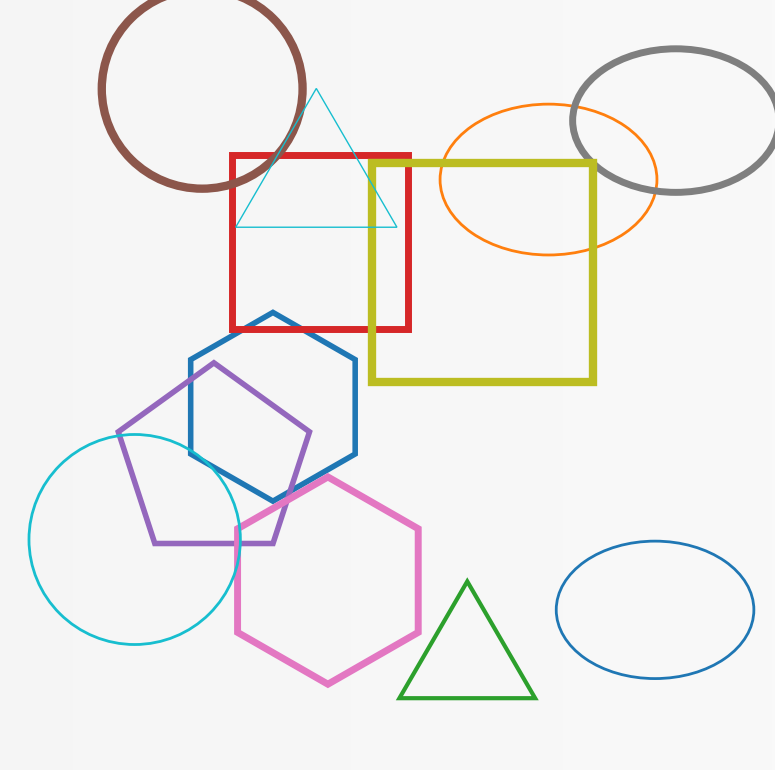[{"shape": "hexagon", "thickness": 2, "radius": 0.61, "center": [0.352, 0.472]}, {"shape": "oval", "thickness": 1, "radius": 0.64, "center": [0.845, 0.208]}, {"shape": "oval", "thickness": 1, "radius": 0.7, "center": [0.708, 0.767]}, {"shape": "triangle", "thickness": 1.5, "radius": 0.51, "center": [0.603, 0.144]}, {"shape": "square", "thickness": 2.5, "radius": 0.57, "center": [0.413, 0.686]}, {"shape": "pentagon", "thickness": 2, "radius": 0.65, "center": [0.276, 0.399]}, {"shape": "circle", "thickness": 3, "radius": 0.65, "center": [0.261, 0.885]}, {"shape": "hexagon", "thickness": 2.5, "radius": 0.67, "center": [0.423, 0.246]}, {"shape": "oval", "thickness": 2.5, "radius": 0.67, "center": [0.872, 0.843]}, {"shape": "square", "thickness": 3, "radius": 0.71, "center": [0.623, 0.646]}, {"shape": "circle", "thickness": 1, "radius": 0.68, "center": [0.174, 0.299]}, {"shape": "triangle", "thickness": 0.5, "radius": 0.6, "center": [0.408, 0.765]}]